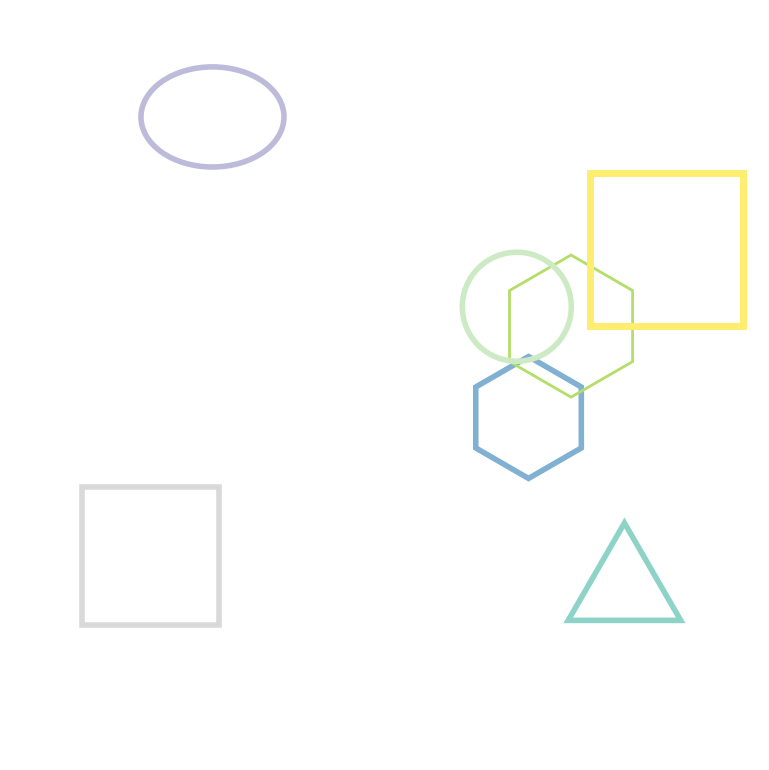[{"shape": "triangle", "thickness": 2, "radius": 0.42, "center": [0.811, 0.236]}, {"shape": "oval", "thickness": 2, "radius": 0.46, "center": [0.276, 0.848]}, {"shape": "hexagon", "thickness": 2, "radius": 0.4, "center": [0.686, 0.458]}, {"shape": "hexagon", "thickness": 1, "radius": 0.46, "center": [0.742, 0.577]}, {"shape": "square", "thickness": 2, "radius": 0.45, "center": [0.196, 0.278]}, {"shape": "circle", "thickness": 2, "radius": 0.35, "center": [0.671, 0.602]}, {"shape": "square", "thickness": 2.5, "radius": 0.5, "center": [0.865, 0.676]}]